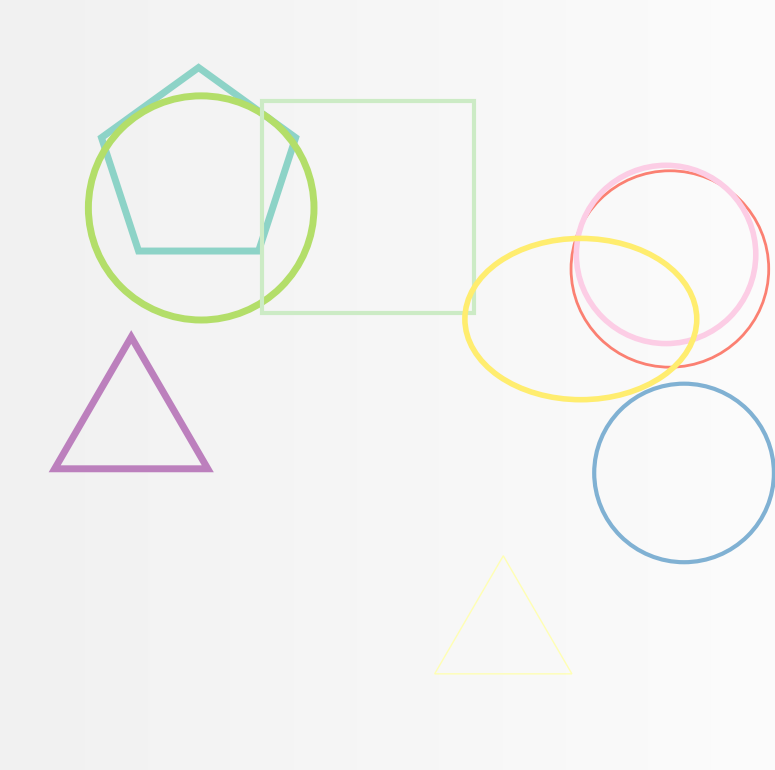[{"shape": "pentagon", "thickness": 2.5, "radius": 0.66, "center": [0.256, 0.781]}, {"shape": "triangle", "thickness": 0.5, "radius": 0.51, "center": [0.649, 0.176]}, {"shape": "circle", "thickness": 1, "radius": 0.64, "center": [0.864, 0.651]}, {"shape": "circle", "thickness": 1.5, "radius": 0.58, "center": [0.883, 0.386]}, {"shape": "circle", "thickness": 2.5, "radius": 0.73, "center": [0.26, 0.73]}, {"shape": "circle", "thickness": 2, "radius": 0.58, "center": [0.859, 0.67]}, {"shape": "triangle", "thickness": 2.5, "radius": 0.57, "center": [0.169, 0.448]}, {"shape": "square", "thickness": 1.5, "radius": 0.69, "center": [0.475, 0.731]}, {"shape": "oval", "thickness": 2, "radius": 0.75, "center": [0.749, 0.586]}]